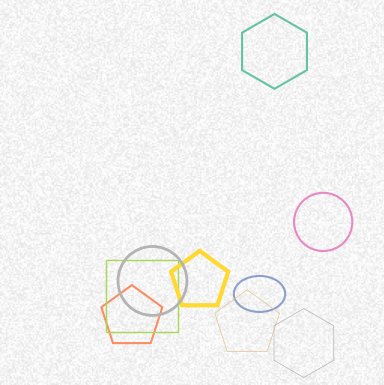[{"shape": "hexagon", "thickness": 1.5, "radius": 0.49, "center": [0.713, 0.867]}, {"shape": "pentagon", "thickness": 1.5, "radius": 0.42, "center": [0.342, 0.176]}, {"shape": "oval", "thickness": 1.5, "radius": 0.33, "center": [0.674, 0.236]}, {"shape": "circle", "thickness": 1.5, "radius": 0.38, "center": [0.839, 0.424]}, {"shape": "square", "thickness": 1, "radius": 0.47, "center": [0.368, 0.231]}, {"shape": "pentagon", "thickness": 3, "radius": 0.39, "center": [0.519, 0.27]}, {"shape": "pentagon", "thickness": 0.5, "radius": 0.44, "center": [0.642, 0.159]}, {"shape": "hexagon", "thickness": 0.5, "radius": 0.45, "center": [0.789, 0.109]}, {"shape": "circle", "thickness": 2, "radius": 0.45, "center": [0.396, 0.27]}]